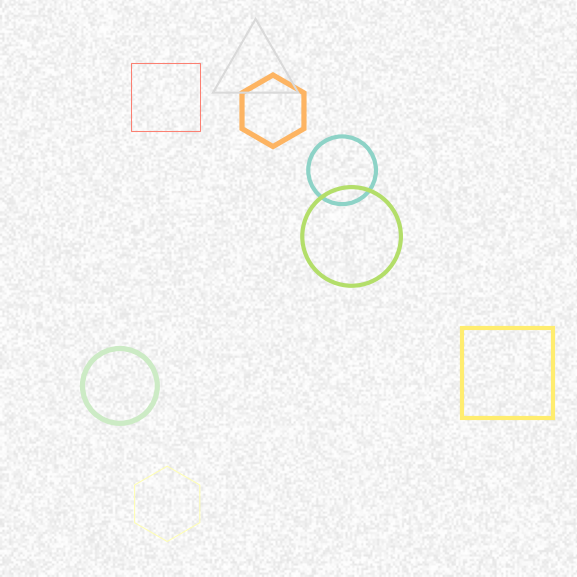[{"shape": "circle", "thickness": 2, "radius": 0.29, "center": [0.592, 0.704]}, {"shape": "hexagon", "thickness": 0.5, "radius": 0.33, "center": [0.29, 0.127]}, {"shape": "square", "thickness": 0.5, "radius": 0.3, "center": [0.287, 0.831]}, {"shape": "hexagon", "thickness": 2.5, "radius": 0.31, "center": [0.473, 0.807]}, {"shape": "circle", "thickness": 2, "radius": 0.43, "center": [0.609, 0.59]}, {"shape": "triangle", "thickness": 1, "radius": 0.43, "center": [0.443, 0.881]}, {"shape": "circle", "thickness": 2.5, "radius": 0.32, "center": [0.208, 0.331]}, {"shape": "square", "thickness": 2, "radius": 0.39, "center": [0.879, 0.353]}]